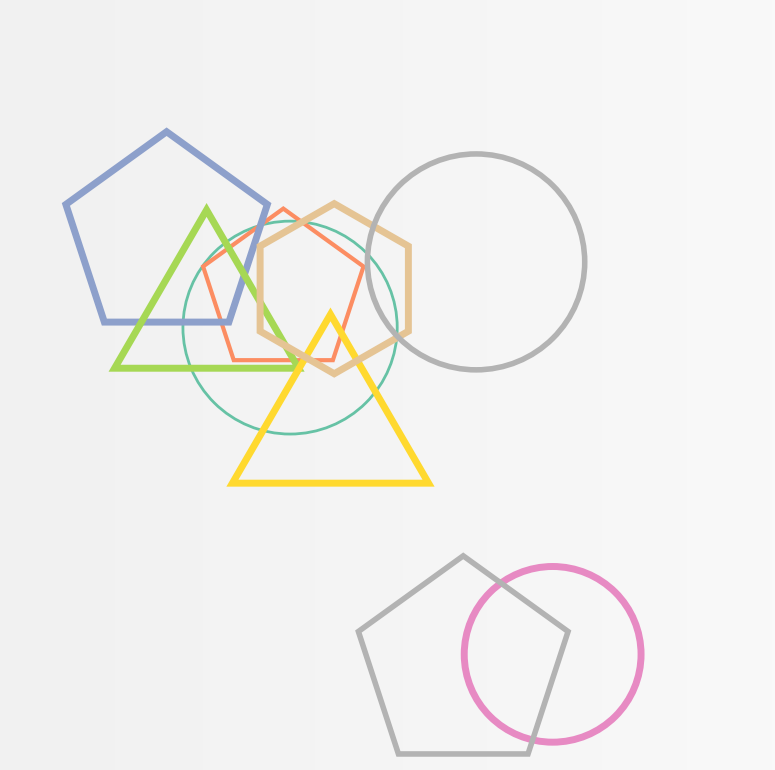[{"shape": "circle", "thickness": 1, "radius": 0.69, "center": [0.374, 0.575]}, {"shape": "pentagon", "thickness": 1.5, "radius": 0.54, "center": [0.366, 0.62]}, {"shape": "pentagon", "thickness": 2.5, "radius": 0.68, "center": [0.215, 0.692]}, {"shape": "circle", "thickness": 2.5, "radius": 0.57, "center": [0.713, 0.15]}, {"shape": "triangle", "thickness": 2.5, "radius": 0.69, "center": [0.267, 0.59]}, {"shape": "triangle", "thickness": 2.5, "radius": 0.73, "center": [0.426, 0.446]}, {"shape": "hexagon", "thickness": 2.5, "radius": 0.55, "center": [0.431, 0.625]}, {"shape": "pentagon", "thickness": 2, "radius": 0.71, "center": [0.598, 0.136]}, {"shape": "circle", "thickness": 2, "radius": 0.7, "center": [0.614, 0.66]}]